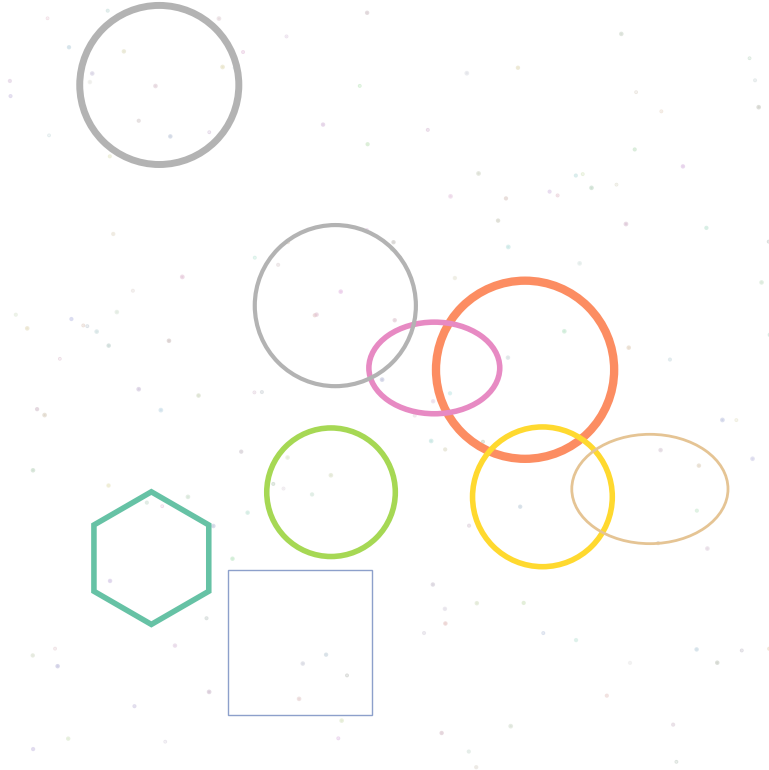[{"shape": "hexagon", "thickness": 2, "radius": 0.43, "center": [0.197, 0.275]}, {"shape": "circle", "thickness": 3, "radius": 0.58, "center": [0.682, 0.52]}, {"shape": "square", "thickness": 0.5, "radius": 0.47, "center": [0.39, 0.165]}, {"shape": "oval", "thickness": 2, "radius": 0.42, "center": [0.564, 0.522]}, {"shape": "circle", "thickness": 2, "radius": 0.42, "center": [0.43, 0.361]}, {"shape": "circle", "thickness": 2, "radius": 0.45, "center": [0.704, 0.355]}, {"shape": "oval", "thickness": 1, "radius": 0.51, "center": [0.844, 0.365]}, {"shape": "circle", "thickness": 2.5, "radius": 0.52, "center": [0.207, 0.89]}, {"shape": "circle", "thickness": 1.5, "radius": 0.52, "center": [0.435, 0.603]}]